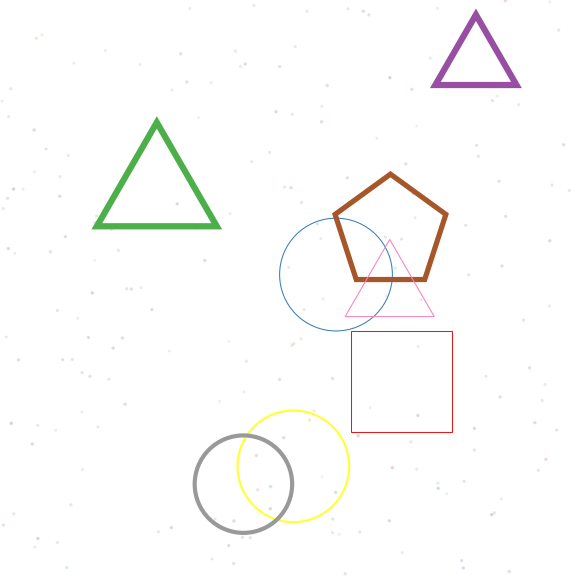[{"shape": "square", "thickness": 0.5, "radius": 0.44, "center": [0.695, 0.338]}, {"shape": "circle", "thickness": 0.5, "radius": 0.49, "center": [0.582, 0.524]}, {"shape": "triangle", "thickness": 3, "radius": 0.6, "center": [0.272, 0.667]}, {"shape": "triangle", "thickness": 3, "radius": 0.41, "center": [0.824, 0.892]}, {"shape": "circle", "thickness": 1, "radius": 0.48, "center": [0.508, 0.192]}, {"shape": "pentagon", "thickness": 2.5, "radius": 0.5, "center": [0.676, 0.597]}, {"shape": "triangle", "thickness": 0.5, "radius": 0.45, "center": [0.675, 0.495]}, {"shape": "circle", "thickness": 2, "radius": 0.42, "center": [0.422, 0.161]}]